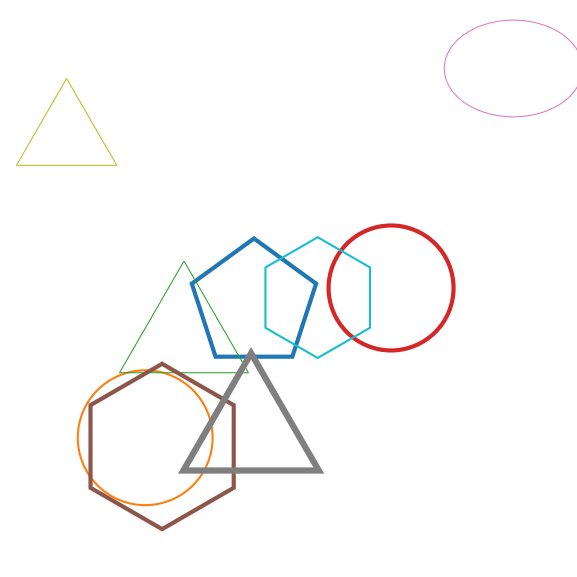[{"shape": "pentagon", "thickness": 2, "radius": 0.57, "center": [0.44, 0.473]}, {"shape": "circle", "thickness": 1, "radius": 0.58, "center": [0.251, 0.241]}, {"shape": "triangle", "thickness": 0.5, "radius": 0.64, "center": [0.319, 0.418]}, {"shape": "circle", "thickness": 2, "radius": 0.54, "center": [0.677, 0.5]}, {"shape": "hexagon", "thickness": 2, "radius": 0.72, "center": [0.281, 0.226]}, {"shape": "oval", "thickness": 0.5, "radius": 0.6, "center": [0.889, 0.881]}, {"shape": "triangle", "thickness": 3, "radius": 0.68, "center": [0.435, 0.252]}, {"shape": "triangle", "thickness": 0.5, "radius": 0.5, "center": [0.115, 0.763]}, {"shape": "hexagon", "thickness": 1, "radius": 0.52, "center": [0.55, 0.484]}]